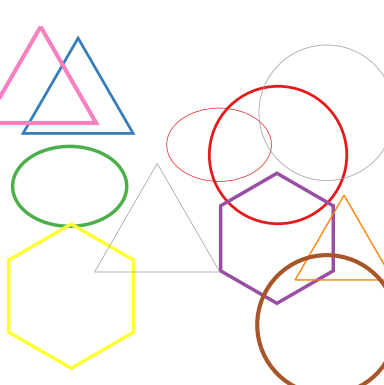[{"shape": "oval", "thickness": 0.5, "radius": 0.68, "center": [0.569, 0.624]}, {"shape": "circle", "thickness": 2, "radius": 0.89, "center": [0.722, 0.597]}, {"shape": "triangle", "thickness": 2, "radius": 0.83, "center": [0.203, 0.736]}, {"shape": "oval", "thickness": 2.5, "radius": 0.74, "center": [0.181, 0.516]}, {"shape": "hexagon", "thickness": 2.5, "radius": 0.84, "center": [0.719, 0.381]}, {"shape": "triangle", "thickness": 1, "radius": 0.73, "center": [0.894, 0.346]}, {"shape": "hexagon", "thickness": 2.5, "radius": 0.94, "center": [0.185, 0.231]}, {"shape": "circle", "thickness": 3, "radius": 0.91, "center": [0.849, 0.156]}, {"shape": "triangle", "thickness": 3, "radius": 0.83, "center": [0.106, 0.764]}, {"shape": "triangle", "thickness": 0.5, "radius": 0.94, "center": [0.408, 0.387]}, {"shape": "circle", "thickness": 0.5, "radius": 0.88, "center": [0.849, 0.707]}]